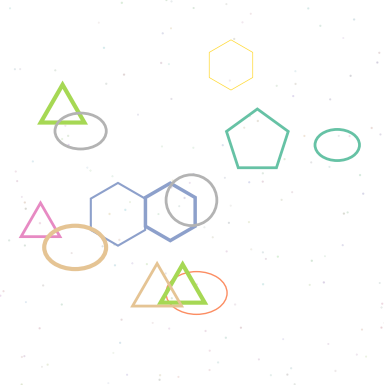[{"shape": "pentagon", "thickness": 2, "radius": 0.42, "center": [0.668, 0.633]}, {"shape": "oval", "thickness": 2, "radius": 0.29, "center": [0.876, 0.623]}, {"shape": "oval", "thickness": 1, "radius": 0.4, "center": [0.51, 0.239]}, {"shape": "hexagon", "thickness": 1.5, "radius": 0.41, "center": [0.306, 0.443]}, {"shape": "hexagon", "thickness": 2.5, "radius": 0.37, "center": [0.442, 0.45]}, {"shape": "triangle", "thickness": 2, "radius": 0.29, "center": [0.105, 0.414]}, {"shape": "triangle", "thickness": 3, "radius": 0.33, "center": [0.163, 0.714]}, {"shape": "triangle", "thickness": 3, "radius": 0.33, "center": [0.474, 0.247]}, {"shape": "hexagon", "thickness": 0.5, "radius": 0.33, "center": [0.6, 0.831]}, {"shape": "oval", "thickness": 3, "radius": 0.4, "center": [0.195, 0.357]}, {"shape": "triangle", "thickness": 2, "radius": 0.37, "center": [0.408, 0.242]}, {"shape": "circle", "thickness": 2, "radius": 0.33, "center": [0.497, 0.48]}, {"shape": "oval", "thickness": 2, "radius": 0.33, "center": [0.209, 0.66]}]